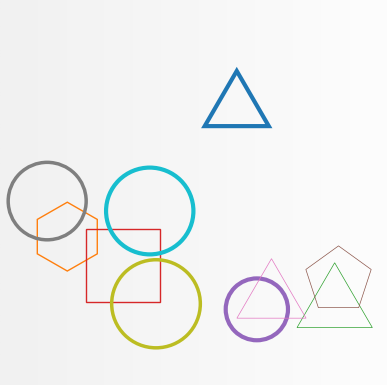[{"shape": "triangle", "thickness": 3, "radius": 0.48, "center": [0.611, 0.72]}, {"shape": "hexagon", "thickness": 1, "radius": 0.45, "center": [0.174, 0.385]}, {"shape": "triangle", "thickness": 0.5, "radius": 0.56, "center": [0.864, 0.205]}, {"shape": "square", "thickness": 1, "radius": 0.48, "center": [0.319, 0.311]}, {"shape": "circle", "thickness": 3, "radius": 0.4, "center": [0.663, 0.197]}, {"shape": "pentagon", "thickness": 0.5, "radius": 0.44, "center": [0.874, 0.273]}, {"shape": "triangle", "thickness": 0.5, "radius": 0.52, "center": [0.701, 0.225]}, {"shape": "circle", "thickness": 2.5, "radius": 0.5, "center": [0.122, 0.478]}, {"shape": "circle", "thickness": 2.5, "radius": 0.57, "center": [0.403, 0.211]}, {"shape": "circle", "thickness": 3, "radius": 0.56, "center": [0.386, 0.452]}]